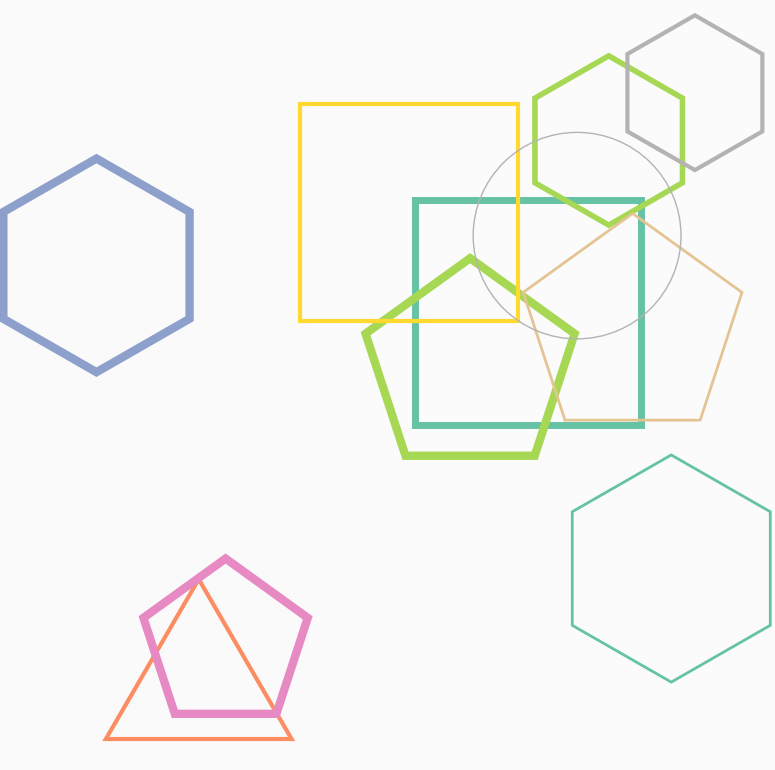[{"shape": "square", "thickness": 2.5, "radius": 0.73, "center": [0.682, 0.594]}, {"shape": "hexagon", "thickness": 1, "radius": 0.74, "center": [0.866, 0.262]}, {"shape": "triangle", "thickness": 1.5, "radius": 0.69, "center": [0.256, 0.109]}, {"shape": "hexagon", "thickness": 3, "radius": 0.69, "center": [0.124, 0.655]}, {"shape": "pentagon", "thickness": 3, "radius": 0.56, "center": [0.291, 0.163]}, {"shape": "pentagon", "thickness": 3, "radius": 0.71, "center": [0.607, 0.523]}, {"shape": "hexagon", "thickness": 2, "radius": 0.55, "center": [0.785, 0.818]}, {"shape": "square", "thickness": 1.5, "radius": 0.7, "center": [0.528, 0.724]}, {"shape": "pentagon", "thickness": 1, "radius": 0.74, "center": [0.816, 0.574]}, {"shape": "circle", "thickness": 0.5, "radius": 0.67, "center": [0.745, 0.694]}, {"shape": "hexagon", "thickness": 1.5, "radius": 0.5, "center": [0.897, 0.88]}]